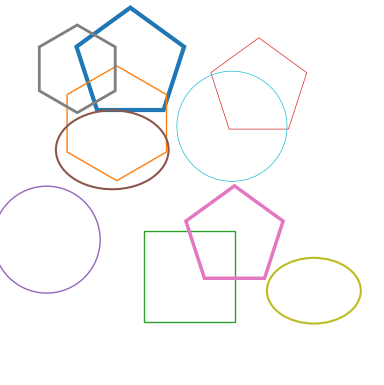[{"shape": "pentagon", "thickness": 3, "radius": 0.73, "center": [0.338, 0.833]}, {"shape": "hexagon", "thickness": 1, "radius": 0.75, "center": [0.303, 0.68]}, {"shape": "square", "thickness": 1, "radius": 0.59, "center": [0.491, 0.281]}, {"shape": "pentagon", "thickness": 0.5, "radius": 0.66, "center": [0.672, 0.771]}, {"shape": "circle", "thickness": 1, "radius": 0.69, "center": [0.121, 0.378]}, {"shape": "oval", "thickness": 1.5, "radius": 0.73, "center": [0.292, 0.611]}, {"shape": "pentagon", "thickness": 2.5, "radius": 0.66, "center": [0.609, 0.385]}, {"shape": "hexagon", "thickness": 2, "radius": 0.57, "center": [0.201, 0.821]}, {"shape": "oval", "thickness": 1.5, "radius": 0.61, "center": [0.815, 0.245]}, {"shape": "circle", "thickness": 0.5, "radius": 0.72, "center": [0.602, 0.672]}]